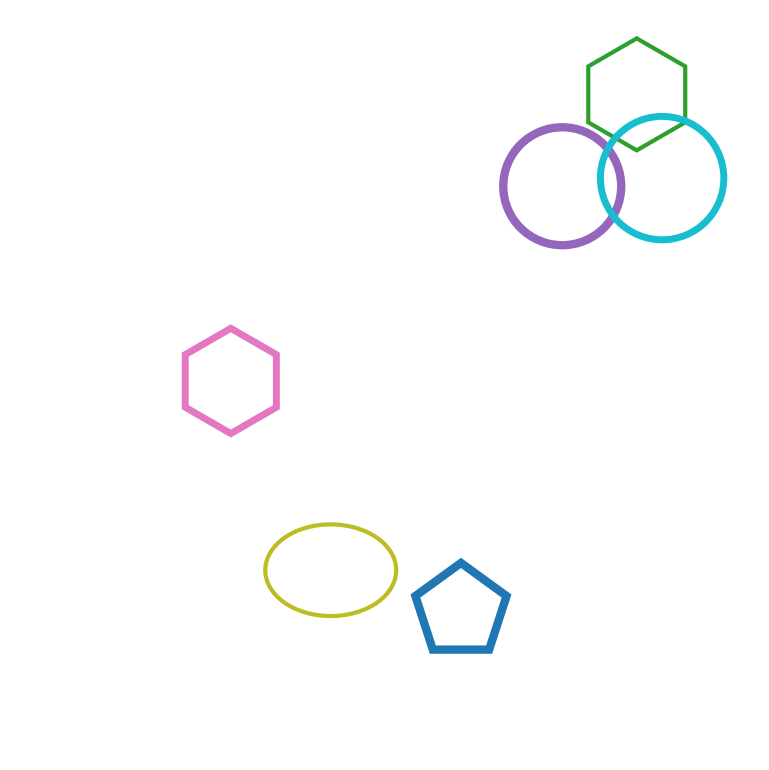[{"shape": "pentagon", "thickness": 3, "radius": 0.31, "center": [0.599, 0.207]}, {"shape": "hexagon", "thickness": 1.5, "radius": 0.36, "center": [0.827, 0.877]}, {"shape": "circle", "thickness": 3, "radius": 0.38, "center": [0.73, 0.758]}, {"shape": "hexagon", "thickness": 2.5, "radius": 0.34, "center": [0.3, 0.505]}, {"shape": "oval", "thickness": 1.5, "radius": 0.43, "center": [0.43, 0.259]}, {"shape": "circle", "thickness": 2.5, "radius": 0.4, "center": [0.86, 0.769]}]